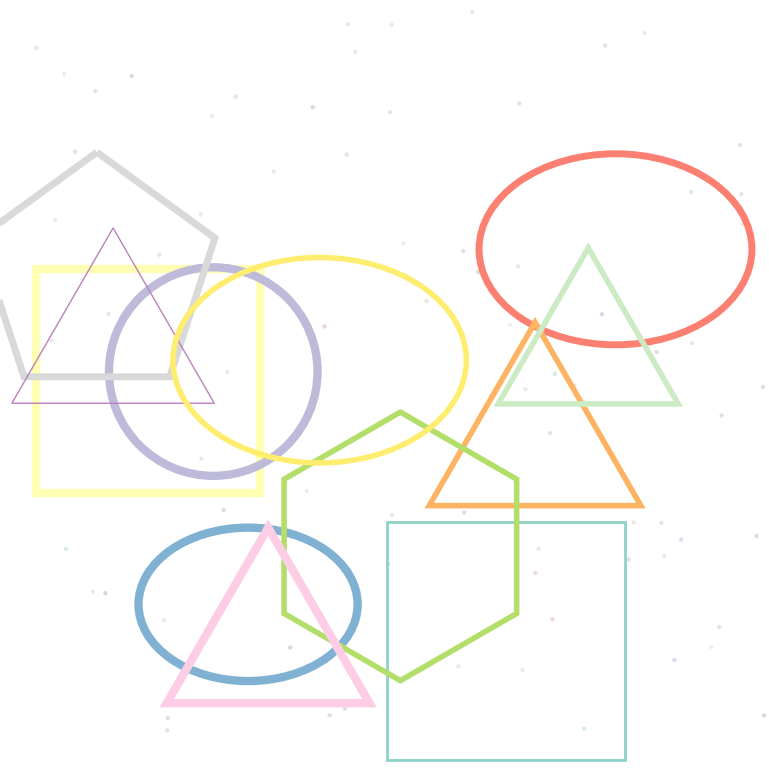[{"shape": "square", "thickness": 1, "radius": 0.77, "center": [0.657, 0.167]}, {"shape": "square", "thickness": 3, "radius": 0.73, "center": [0.192, 0.505]}, {"shape": "circle", "thickness": 3, "radius": 0.68, "center": [0.277, 0.517]}, {"shape": "oval", "thickness": 2.5, "radius": 0.89, "center": [0.799, 0.676]}, {"shape": "oval", "thickness": 3, "radius": 0.71, "center": [0.322, 0.215]}, {"shape": "triangle", "thickness": 2, "radius": 0.79, "center": [0.695, 0.423]}, {"shape": "hexagon", "thickness": 2, "radius": 0.87, "center": [0.52, 0.29]}, {"shape": "triangle", "thickness": 3, "radius": 0.76, "center": [0.348, 0.163]}, {"shape": "pentagon", "thickness": 2.5, "radius": 0.81, "center": [0.126, 0.641]}, {"shape": "triangle", "thickness": 0.5, "radius": 0.76, "center": [0.147, 0.552]}, {"shape": "triangle", "thickness": 2, "radius": 0.68, "center": [0.764, 0.543]}, {"shape": "oval", "thickness": 2, "radius": 0.95, "center": [0.415, 0.532]}]